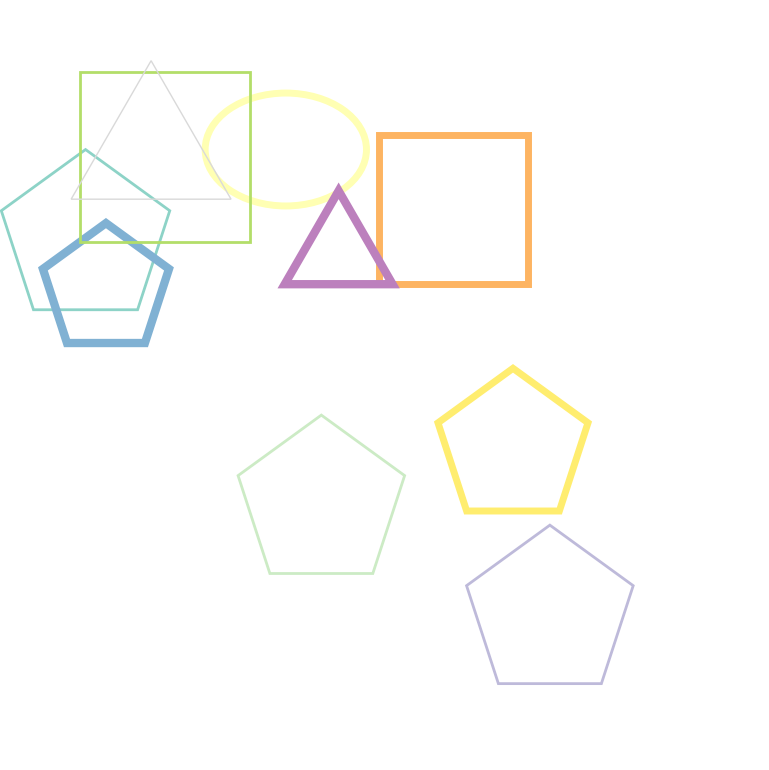[{"shape": "pentagon", "thickness": 1, "radius": 0.58, "center": [0.111, 0.691]}, {"shape": "oval", "thickness": 2.5, "radius": 0.52, "center": [0.371, 0.806]}, {"shape": "pentagon", "thickness": 1, "radius": 0.57, "center": [0.714, 0.204]}, {"shape": "pentagon", "thickness": 3, "radius": 0.43, "center": [0.138, 0.624]}, {"shape": "square", "thickness": 2.5, "radius": 0.48, "center": [0.589, 0.728]}, {"shape": "square", "thickness": 1, "radius": 0.55, "center": [0.214, 0.797]}, {"shape": "triangle", "thickness": 0.5, "radius": 0.6, "center": [0.196, 0.801]}, {"shape": "triangle", "thickness": 3, "radius": 0.4, "center": [0.44, 0.671]}, {"shape": "pentagon", "thickness": 1, "radius": 0.57, "center": [0.417, 0.347]}, {"shape": "pentagon", "thickness": 2.5, "radius": 0.51, "center": [0.666, 0.419]}]